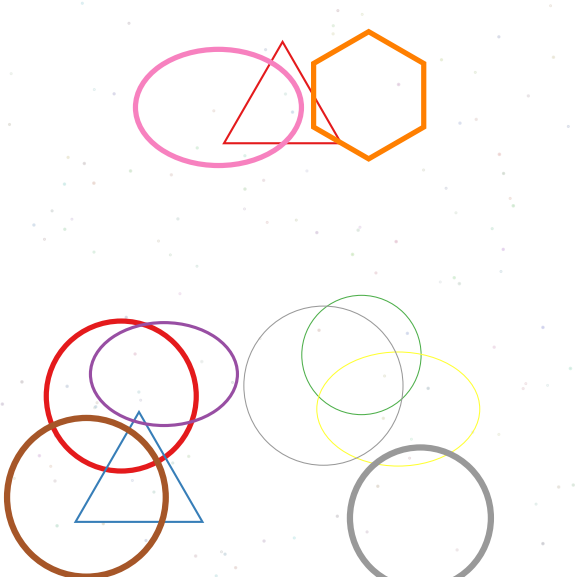[{"shape": "triangle", "thickness": 1, "radius": 0.59, "center": [0.489, 0.81]}, {"shape": "circle", "thickness": 2.5, "radius": 0.65, "center": [0.21, 0.313]}, {"shape": "triangle", "thickness": 1, "radius": 0.63, "center": [0.241, 0.159]}, {"shape": "circle", "thickness": 0.5, "radius": 0.52, "center": [0.626, 0.384]}, {"shape": "oval", "thickness": 1.5, "radius": 0.64, "center": [0.284, 0.351]}, {"shape": "hexagon", "thickness": 2.5, "radius": 0.55, "center": [0.638, 0.834]}, {"shape": "oval", "thickness": 0.5, "radius": 0.71, "center": [0.69, 0.291]}, {"shape": "circle", "thickness": 3, "radius": 0.69, "center": [0.15, 0.138]}, {"shape": "oval", "thickness": 2.5, "radius": 0.72, "center": [0.378, 0.813]}, {"shape": "circle", "thickness": 3, "radius": 0.61, "center": [0.728, 0.102]}, {"shape": "circle", "thickness": 0.5, "radius": 0.69, "center": [0.56, 0.331]}]